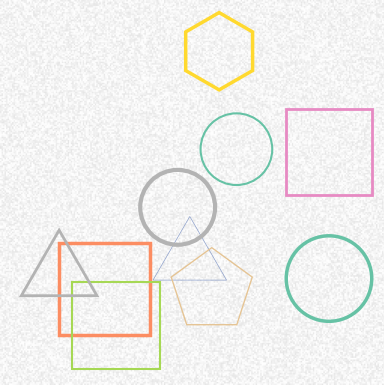[{"shape": "circle", "thickness": 1.5, "radius": 0.47, "center": [0.614, 0.613]}, {"shape": "circle", "thickness": 2.5, "radius": 0.56, "center": [0.854, 0.276]}, {"shape": "square", "thickness": 2.5, "radius": 0.6, "center": [0.271, 0.25]}, {"shape": "triangle", "thickness": 0.5, "radius": 0.55, "center": [0.493, 0.328]}, {"shape": "square", "thickness": 2, "radius": 0.56, "center": [0.855, 0.605]}, {"shape": "square", "thickness": 1.5, "radius": 0.57, "center": [0.302, 0.154]}, {"shape": "hexagon", "thickness": 2.5, "radius": 0.5, "center": [0.569, 0.867]}, {"shape": "pentagon", "thickness": 1, "radius": 0.55, "center": [0.55, 0.246]}, {"shape": "circle", "thickness": 3, "radius": 0.49, "center": [0.461, 0.461]}, {"shape": "triangle", "thickness": 2, "radius": 0.57, "center": [0.154, 0.289]}]